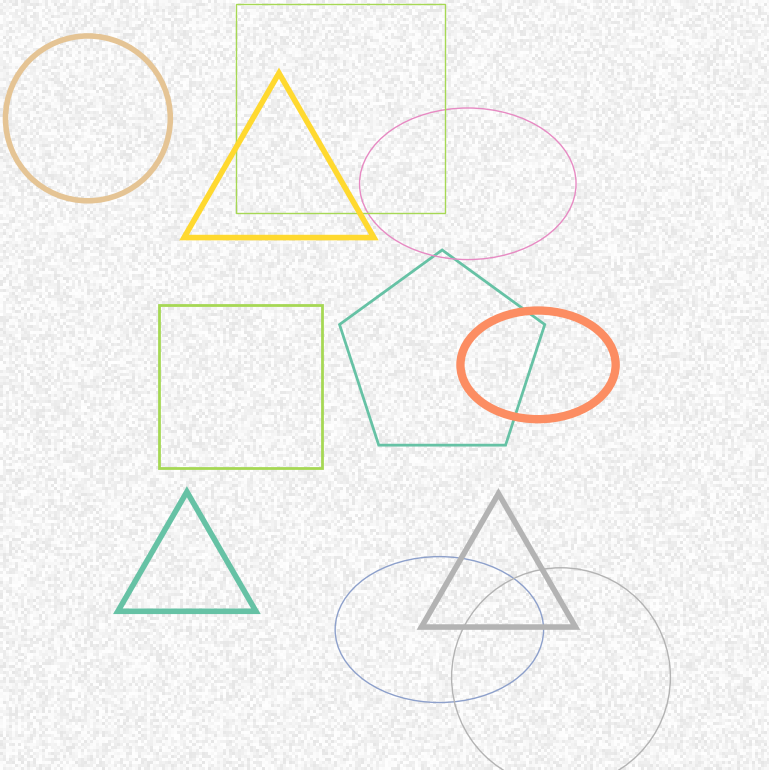[{"shape": "triangle", "thickness": 2, "radius": 0.52, "center": [0.243, 0.258]}, {"shape": "pentagon", "thickness": 1, "radius": 0.7, "center": [0.574, 0.535]}, {"shape": "oval", "thickness": 3, "radius": 0.5, "center": [0.699, 0.526]}, {"shape": "oval", "thickness": 0.5, "radius": 0.68, "center": [0.571, 0.182]}, {"shape": "oval", "thickness": 0.5, "radius": 0.7, "center": [0.608, 0.761]}, {"shape": "square", "thickness": 1, "radius": 0.53, "center": [0.313, 0.498]}, {"shape": "square", "thickness": 0.5, "radius": 0.68, "center": [0.443, 0.858]}, {"shape": "triangle", "thickness": 2, "radius": 0.71, "center": [0.362, 0.763]}, {"shape": "circle", "thickness": 2, "radius": 0.54, "center": [0.114, 0.846]}, {"shape": "triangle", "thickness": 2, "radius": 0.58, "center": [0.647, 0.243]}, {"shape": "circle", "thickness": 0.5, "radius": 0.71, "center": [0.729, 0.121]}]